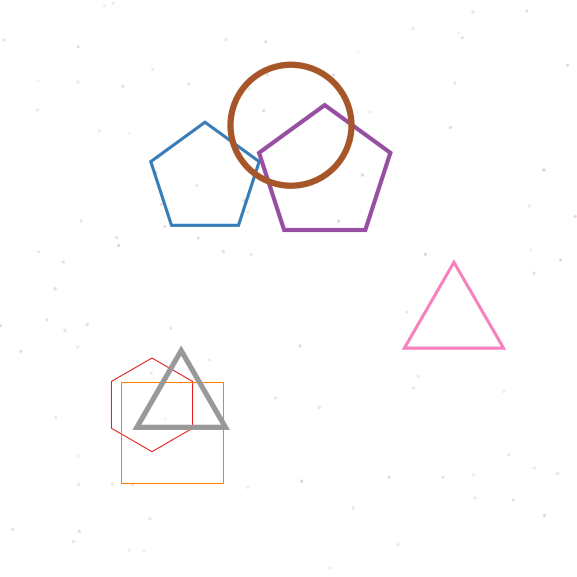[{"shape": "hexagon", "thickness": 0.5, "radius": 0.41, "center": [0.263, 0.298]}, {"shape": "pentagon", "thickness": 1.5, "radius": 0.49, "center": [0.355, 0.689]}, {"shape": "pentagon", "thickness": 2, "radius": 0.6, "center": [0.562, 0.698]}, {"shape": "square", "thickness": 0.5, "radius": 0.44, "center": [0.297, 0.25]}, {"shape": "circle", "thickness": 3, "radius": 0.52, "center": [0.504, 0.782]}, {"shape": "triangle", "thickness": 1.5, "radius": 0.5, "center": [0.786, 0.446]}, {"shape": "triangle", "thickness": 2.5, "radius": 0.44, "center": [0.314, 0.303]}]